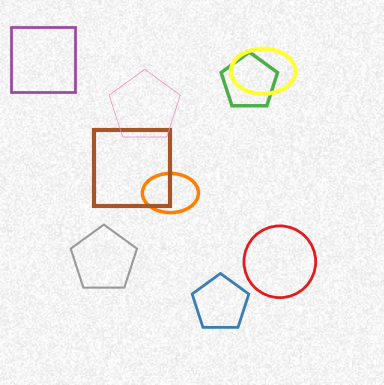[{"shape": "circle", "thickness": 2, "radius": 0.47, "center": [0.727, 0.32]}, {"shape": "pentagon", "thickness": 2, "radius": 0.39, "center": [0.573, 0.212]}, {"shape": "pentagon", "thickness": 2.5, "radius": 0.39, "center": [0.648, 0.788]}, {"shape": "square", "thickness": 2, "radius": 0.42, "center": [0.112, 0.846]}, {"shape": "oval", "thickness": 2.5, "radius": 0.36, "center": [0.443, 0.499]}, {"shape": "oval", "thickness": 3, "radius": 0.42, "center": [0.684, 0.815]}, {"shape": "square", "thickness": 3, "radius": 0.49, "center": [0.344, 0.564]}, {"shape": "pentagon", "thickness": 0.5, "radius": 0.49, "center": [0.376, 0.723]}, {"shape": "pentagon", "thickness": 1.5, "radius": 0.45, "center": [0.27, 0.326]}]